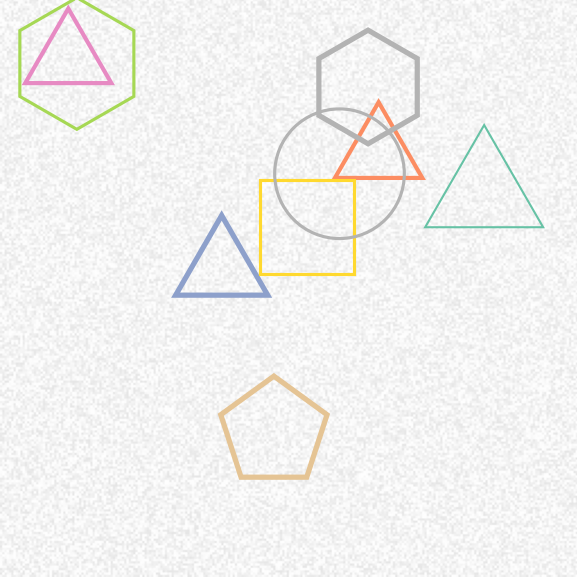[{"shape": "triangle", "thickness": 1, "radius": 0.59, "center": [0.838, 0.665]}, {"shape": "triangle", "thickness": 2, "radius": 0.44, "center": [0.656, 0.735]}, {"shape": "triangle", "thickness": 2.5, "radius": 0.46, "center": [0.384, 0.534]}, {"shape": "triangle", "thickness": 2, "radius": 0.43, "center": [0.118, 0.898]}, {"shape": "hexagon", "thickness": 1.5, "radius": 0.57, "center": [0.133, 0.889]}, {"shape": "square", "thickness": 1.5, "radius": 0.41, "center": [0.531, 0.606]}, {"shape": "pentagon", "thickness": 2.5, "radius": 0.48, "center": [0.474, 0.251]}, {"shape": "circle", "thickness": 1.5, "radius": 0.56, "center": [0.588, 0.698]}, {"shape": "hexagon", "thickness": 2.5, "radius": 0.49, "center": [0.637, 0.849]}]